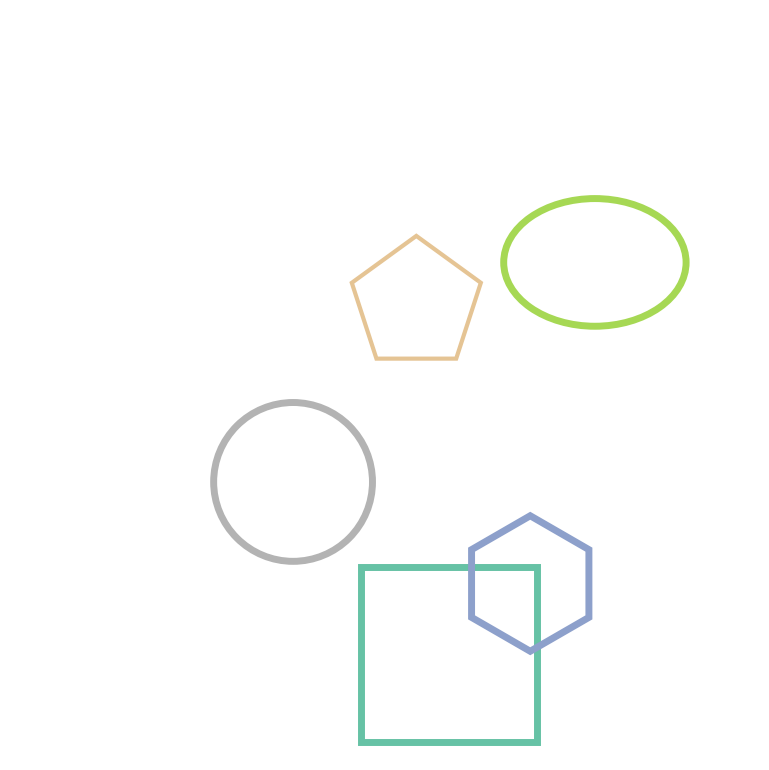[{"shape": "square", "thickness": 2.5, "radius": 0.57, "center": [0.583, 0.15]}, {"shape": "hexagon", "thickness": 2.5, "radius": 0.44, "center": [0.689, 0.242]}, {"shape": "oval", "thickness": 2.5, "radius": 0.59, "center": [0.773, 0.659]}, {"shape": "pentagon", "thickness": 1.5, "radius": 0.44, "center": [0.541, 0.606]}, {"shape": "circle", "thickness": 2.5, "radius": 0.52, "center": [0.381, 0.374]}]